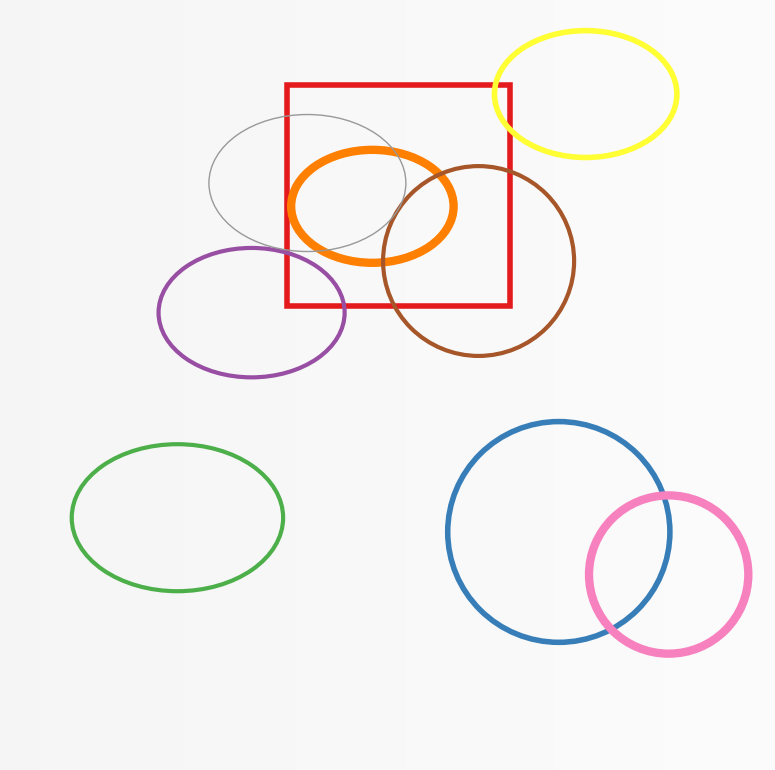[{"shape": "square", "thickness": 2, "radius": 0.72, "center": [0.514, 0.746]}, {"shape": "circle", "thickness": 2, "radius": 0.72, "center": [0.721, 0.309]}, {"shape": "oval", "thickness": 1.5, "radius": 0.68, "center": [0.229, 0.328]}, {"shape": "oval", "thickness": 1.5, "radius": 0.6, "center": [0.325, 0.594]}, {"shape": "oval", "thickness": 3, "radius": 0.52, "center": [0.48, 0.732]}, {"shape": "oval", "thickness": 2, "radius": 0.59, "center": [0.756, 0.878]}, {"shape": "circle", "thickness": 1.5, "radius": 0.62, "center": [0.618, 0.661]}, {"shape": "circle", "thickness": 3, "radius": 0.51, "center": [0.863, 0.254]}, {"shape": "oval", "thickness": 0.5, "radius": 0.64, "center": [0.397, 0.762]}]